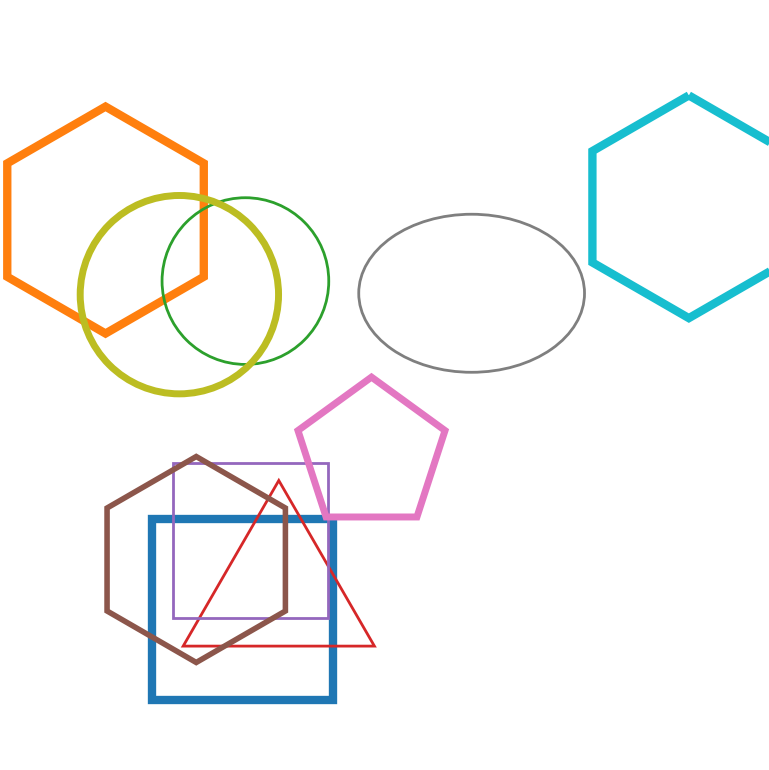[{"shape": "square", "thickness": 3, "radius": 0.59, "center": [0.315, 0.208]}, {"shape": "hexagon", "thickness": 3, "radius": 0.74, "center": [0.137, 0.714]}, {"shape": "circle", "thickness": 1, "radius": 0.54, "center": [0.319, 0.635]}, {"shape": "triangle", "thickness": 1, "radius": 0.72, "center": [0.362, 0.233]}, {"shape": "square", "thickness": 1, "radius": 0.5, "center": [0.325, 0.298]}, {"shape": "hexagon", "thickness": 2, "radius": 0.67, "center": [0.255, 0.273]}, {"shape": "pentagon", "thickness": 2.5, "radius": 0.5, "center": [0.482, 0.41]}, {"shape": "oval", "thickness": 1, "radius": 0.73, "center": [0.613, 0.619]}, {"shape": "circle", "thickness": 2.5, "radius": 0.64, "center": [0.233, 0.617]}, {"shape": "hexagon", "thickness": 3, "radius": 0.72, "center": [0.895, 0.731]}]